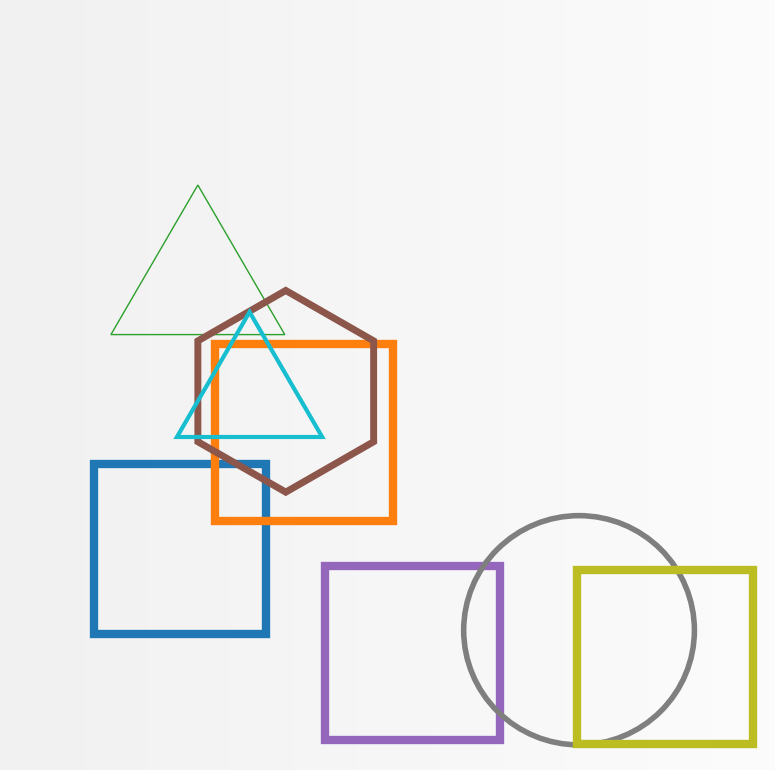[{"shape": "square", "thickness": 3, "radius": 0.55, "center": [0.232, 0.287]}, {"shape": "square", "thickness": 3, "radius": 0.57, "center": [0.392, 0.438]}, {"shape": "triangle", "thickness": 0.5, "radius": 0.65, "center": [0.255, 0.63]}, {"shape": "square", "thickness": 3, "radius": 0.56, "center": [0.532, 0.152]}, {"shape": "hexagon", "thickness": 2.5, "radius": 0.65, "center": [0.369, 0.492]}, {"shape": "circle", "thickness": 2, "radius": 0.74, "center": [0.747, 0.181]}, {"shape": "square", "thickness": 3, "radius": 0.57, "center": [0.858, 0.147]}, {"shape": "triangle", "thickness": 1.5, "radius": 0.54, "center": [0.322, 0.487]}]